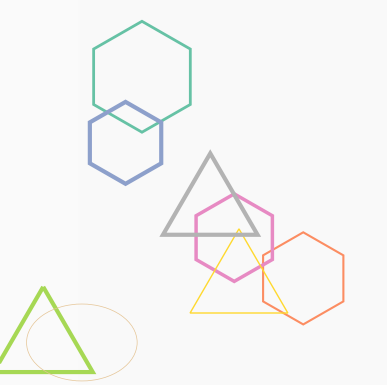[{"shape": "hexagon", "thickness": 2, "radius": 0.72, "center": [0.366, 0.801]}, {"shape": "hexagon", "thickness": 1.5, "radius": 0.6, "center": [0.783, 0.277]}, {"shape": "hexagon", "thickness": 3, "radius": 0.53, "center": [0.324, 0.629]}, {"shape": "hexagon", "thickness": 2.5, "radius": 0.57, "center": [0.604, 0.383]}, {"shape": "triangle", "thickness": 3, "radius": 0.74, "center": [0.111, 0.107]}, {"shape": "triangle", "thickness": 1, "radius": 0.73, "center": [0.617, 0.26]}, {"shape": "oval", "thickness": 0.5, "radius": 0.71, "center": [0.211, 0.11]}, {"shape": "triangle", "thickness": 3, "radius": 0.7, "center": [0.543, 0.461]}]